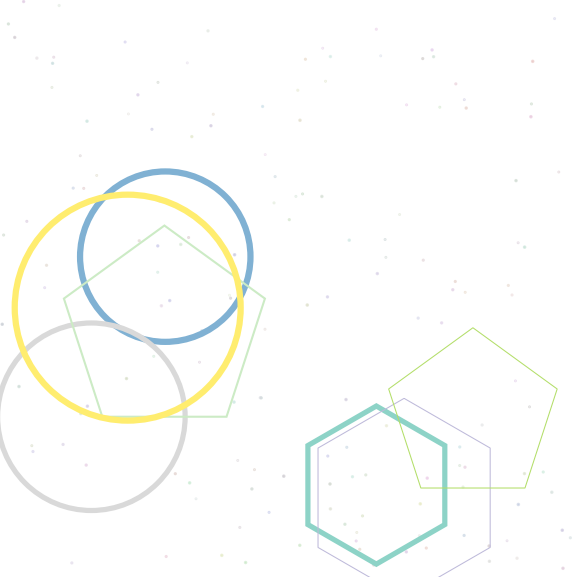[{"shape": "hexagon", "thickness": 2.5, "radius": 0.68, "center": [0.652, 0.159]}, {"shape": "hexagon", "thickness": 0.5, "radius": 0.86, "center": [0.7, 0.137]}, {"shape": "circle", "thickness": 3, "radius": 0.74, "center": [0.286, 0.555]}, {"shape": "pentagon", "thickness": 0.5, "radius": 0.77, "center": [0.819, 0.278]}, {"shape": "circle", "thickness": 2.5, "radius": 0.81, "center": [0.158, 0.277]}, {"shape": "pentagon", "thickness": 1, "radius": 0.91, "center": [0.285, 0.426]}, {"shape": "circle", "thickness": 3, "radius": 0.98, "center": [0.221, 0.466]}]